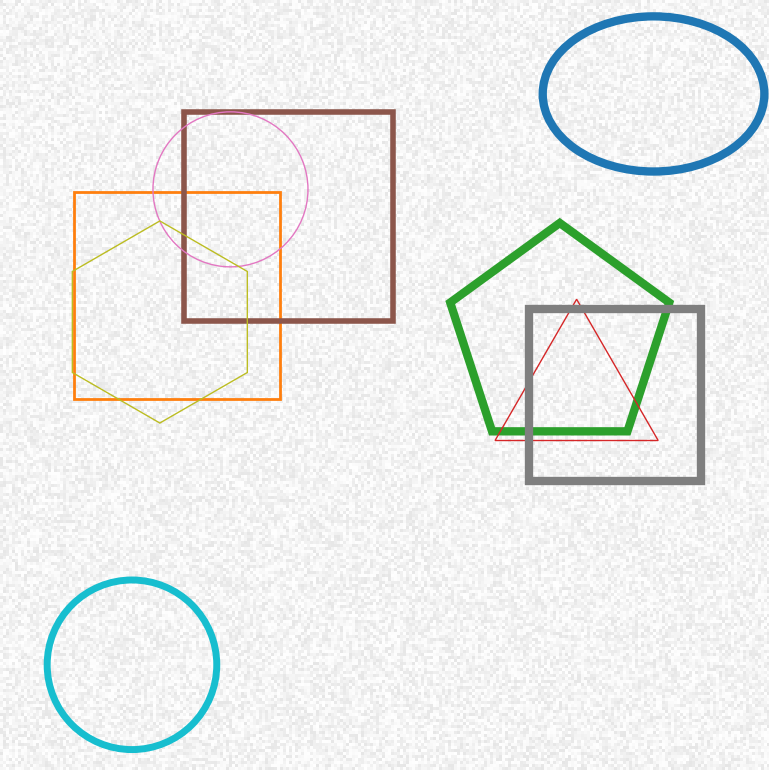[{"shape": "oval", "thickness": 3, "radius": 0.72, "center": [0.849, 0.878]}, {"shape": "square", "thickness": 1, "radius": 0.67, "center": [0.23, 0.616]}, {"shape": "pentagon", "thickness": 3, "radius": 0.75, "center": [0.727, 0.561]}, {"shape": "triangle", "thickness": 0.5, "radius": 0.61, "center": [0.749, 0.489]}, {"shape": "square", "thickness": 2, "radius": 0.68, "center": [0.374, 0.719]}, {"shape": "circle", "thickness": 0.5, "radius": 0.5, "center": [0.299, 0.754]}, {"shape": "square", "thickness": 3, "radius": 0.56, "center": [0.799, 0.487]}, {"shape": "hexagon", "thickness": 0.5, "radius": 0.66, "center": [0.208, 0.582]}, {"shape": "circle", "thickness": 2.5, "radius": 0.55, "center": [0.171, 0.137]}]